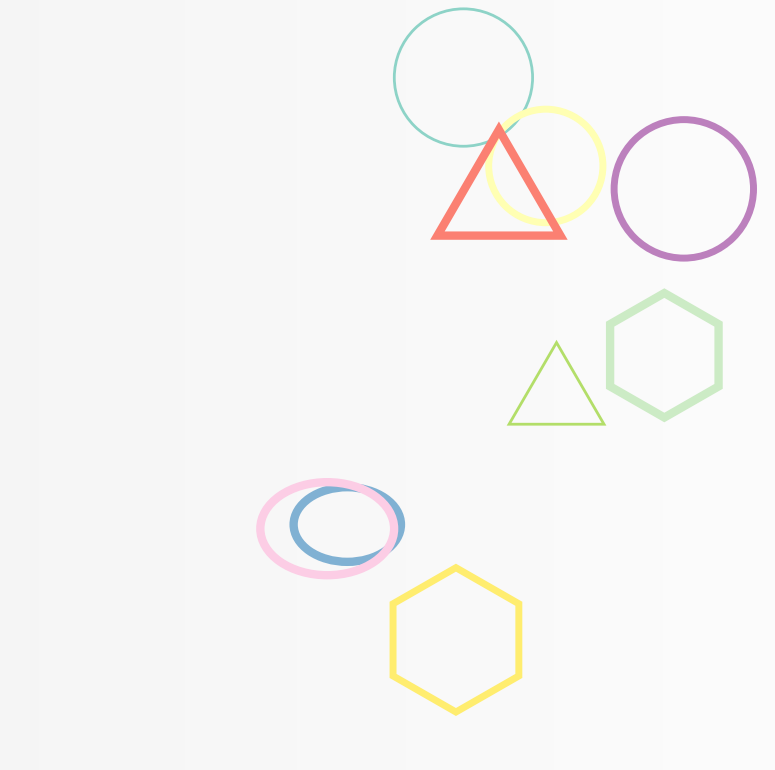[{"shape": "circle", "thickness": 1, "radius": 0.45, "center": [0.598, 0.899]}, {"shape": "circle", "thickness": 2.5, "radius": 0.37, "center": [0.704, 0.784]}, {"shape": "triangle", "thickness": 3, "radius": 0.46, "center": [0.644, 0.74]}, {"shape": "oval", "thickness": 3, "radius": 0.35, "center": [0.448, 0.319]}, {"shape": "triangle", "thickness": 1, "radius": 0.35, "center": [0.718, 0.484]}, {"shape": "oval", "thickness": 3, "radius": 0.43, "center": [0.422, 0.313]}, {"shape": "circle", "thickness": 2.5, "radius": 0.45, "center": [0.882, 0.755]}, {"shape": "hexagon", "thickness": 3, "radius": 0.4, "center": [0.857, 0.539]}, {"shape": "hexagon", "thickness": 2.5, "radius": 0.47, "center": [0.588, 0.169]}]